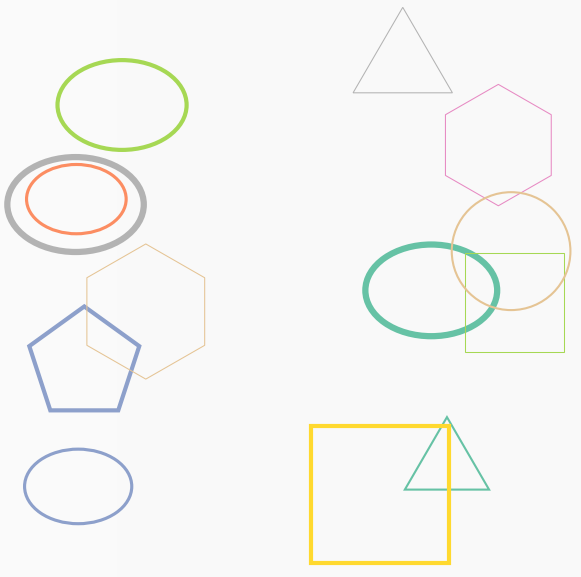[{"shape": "triangle", "thickness": 1, "radius": 0.42, "center": [0.769, 0.193]}, {"shape": "oval", "thickness": 3, "radius": 0.57, "center": [0.742, 0.496]}, {"shape": "oval", "thickness": 1.5, "radius": 0.43, "center": [0.131, 0.654]}, {"shape": "oval", "thickness": 1.5, "radius": 0.46, "center": [0.134, 0.157]}, {"shape": "pentagon", "thickness": 2, "radius": 0.5, "center": [0.145, 0.369]}, {"shape": "hexagon", "thickness": 0.5, "radius": 0.53, "center": [0.857, 0.748]}, {"shape": "square", "thickness": 0.5, "radius": 0.43, "center": [0.885, 0.475]}, {"shape": "oval", "thickness": 2, "radius": 0.56, "center": [0.21, 0.817]}, {"shape": "square", "thickness": 2, "radius": 0.59, "center": [0.654, 0.143]}, {"shape": "circle", "thickness": 1, "radius": 0.51, "center": [0.879, 0.564]}, {"shape": "hexagon", "thickness": 0.5, "radius": 0.59, "center": [0.251, 0.46]}, {"shape": "oval", "thickness": 3, "radius": 0.59, "center": [0.13, 0.645]}, {"shape": "triangle", "thickness": 0.5, "radius": 0.49, "center": [0.693, 0.888]}]